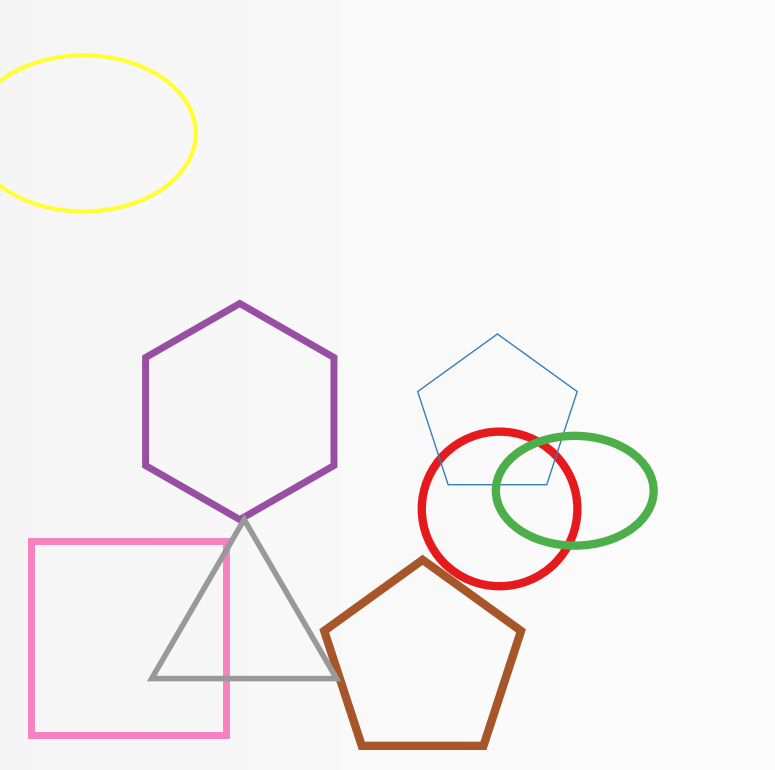[{"shape": "circle", "thickness": 3, "radius": 0.5, "center": [0.645, 0.339]}, {"shape": "pentagon", "thickness": 0.5, "radius": 0.54, "center": [0.642, 0.458]}, {"shape": "oval", "thickness": 3, "radius": 0.51, "center": [0.742, 0.363]}, {"shape": "hexagon", "thickness": 2.5, "radius": 0.7, "center": [0.309, 0.466]}, {"shape": "oval", "thickness": 1.5, "radius": 0.72, "center": [0.108, 0.827]}, {"shape": "pentagon", "thickness": 3, "radius": 0.67, "center": [0.545, 0.139]}, {"shape": "square", "thickness": 2.5, "radius": 0.63, "center": [0.165, 0.172]}, {"shape": "triangle", "thickness": 2, "radius": 0.69, "center": [0.315, 0.188]}]